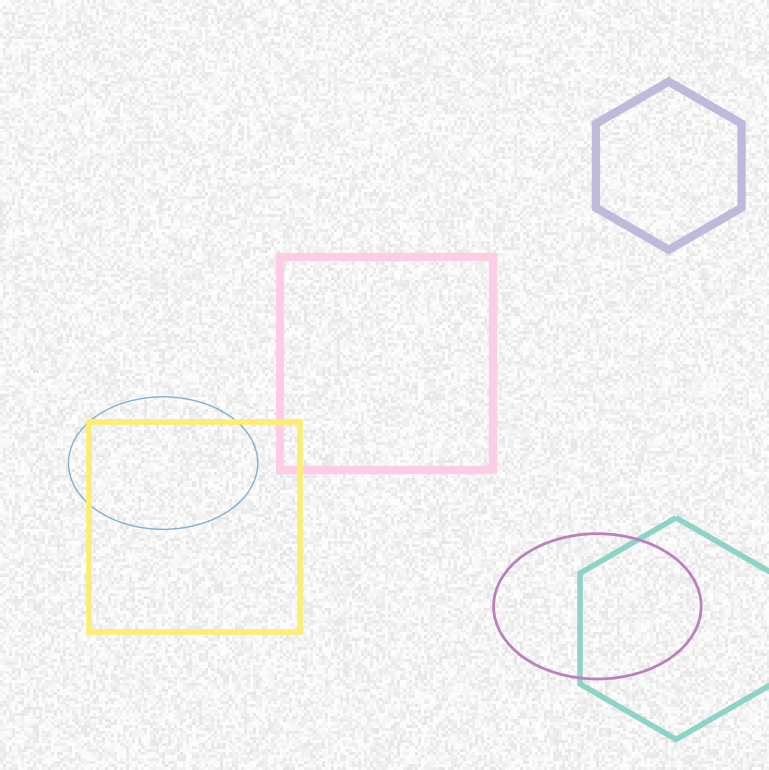[{"shape": "hexagon", "thickness": 2, "radius": 0.72, "center": [0.878, 0.184]}, {"shape": "hexagon", "thickness": 3, "radius": 0.55, "center": [0.869, 0.785]}, {"shape": "oval", "thickness": 0.5, "radius": 0.61, "center": [0.212, 0.399]}, {"shape": "square", "thickness": 3, "radius": 0.69, "center": [0.502, 0.528]}, {"shape": "oval", "thickness": 1, "radius": 0.67, "center": [0.776, 0.213]}, {"shape": "square", "thickness": 2, "radius": 0.68, "center": [0.252, 0.316]}]